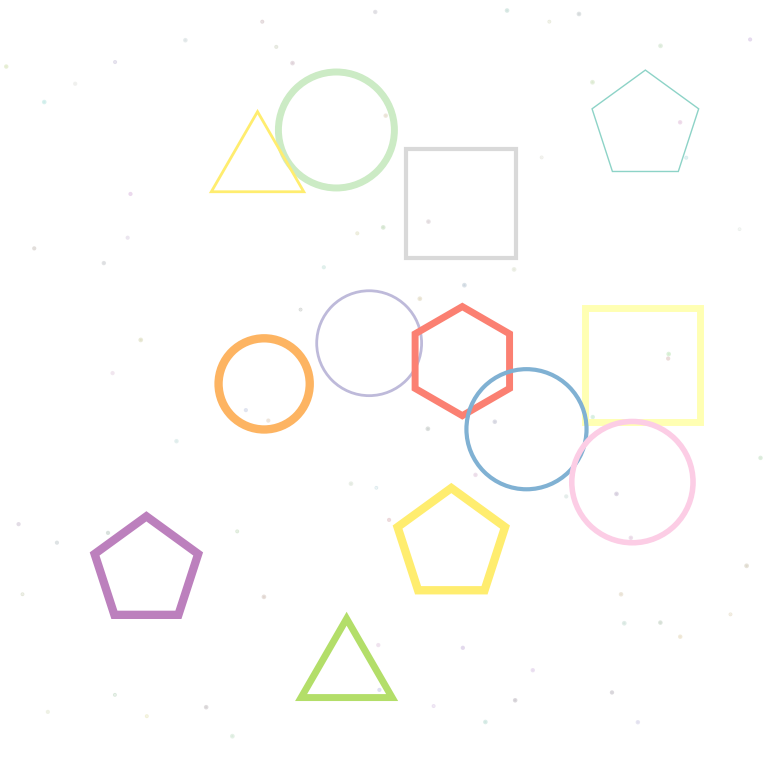[{"shape": "pentagon", "thickness": 0.5, "radius": 0.36, "center": [0.838, 0.836]}, {"shape": "square", "thickness": 2.5, "radius": 0.37, "center": [0.834, 0.526]}, {"shape": "circle", "thickness": 1, "radius": 0.34, "center": [0.479, 0.554]}, {"shape": "hexagon", "thickness": 2.5, "radius": 0.35, "center": [0.6, 0.531]}, {"shape": "circle", "thickness": 1.5, "radius": 0.39, "center": [0.684, 0.443]}, {"shape": "circle", "thickness": 3, "radius": 0.3, "center": [0.343, 0.501]}, {"shape": "triangle", "thickness": 2.5, "radius": 0.34, "center": [0.45, 0.128]}, {"shape": "circle", "thickness": 2, "radius": 0.39, "center": [0.821, 0.374]}, {"shape": "square", "thickness": 1.5, "radius": 0.35, "center": [0.599, 0.736]}, {"shape": "pentagon", "thickness": 3, "radius": 0.35, "center": [0.19, 0.259]}, {"shape": "circle", "thickness": 2.5, "radius": 0.38, "center": [0.437, 0.831]}, {"shape": "pentagon", "thickness": 3, "radius": 0.37, "center": [0.586, 0.293]}, {"shape": "triangle", "thickness": 1, "radius": 0.35, "center": [0.334, 0.786]}]